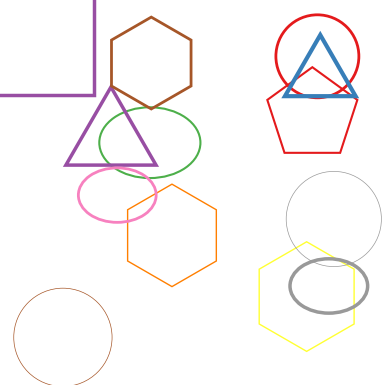[{"shape": "circle", "thickness": 2, "radius": 0.54, "center": [0.824, 0.854]}, {"shape": "pentagon", "thickness": 1.5, "radius": 0.61, "center": [0.811, 0.702]}, {"shape": "triangle", "thickness": 3, "radius": 0.53, "center": [0.832, 0.803]}, {"shape": "oval", "thickness": 1.5, "radius": 0.66, "center": [0.389, 0.629]}, {"shape": "triangle", "thickness": 2.5, "radius": 0.68, "center": [0.288, 0.639]}, {"shape": "square", "thickness": 2.5, "radius": 0.68, "center": [0.109, 0.889]}, {"shape": "hexagon", "thickness": 1, "radius": 0.67, "center": [0.447, 0.389]}, {"shape": "hexagon", "thickness": 1, "radius": 0.71, "center": [0.796, 0.23]}, {"shape": "circle", "thickness": 0.5, "radius": 0.64, "center": [0.163, 0.124]}, {"shape": "hexagon", "thickness": 2, "radius": 0.6, "center": [0.393, 0.836]}, {"shape": "oval", "thickness": 2, "radius": 0.51, "center": [0.305, 0.493]}, {"shape": "circle", "thickness": 0.5, "radius": 0.62, "center": [0.867, 0.431]}, {"shape": "oval", "thickness": 2.5, "radius": 0.5, "center": [0.854, 0.257]}]